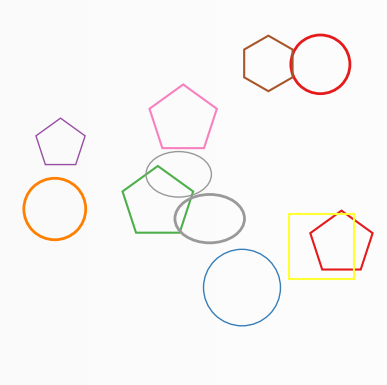[{"shape": "pentagon", "thickness": 1.5, "radius": 0.42, "center": [0.881, 0.368]}, {"shape": "circle", "thickness": 2, "radius": 0.38, "center": [0.827, 0.833]}, {"shape": "circle", "thickness": 1, "radius": 0.5, "center": [0.625, 0.253]}, {"shape": "pentagon", "thickness": 1.5, "radius": 0.48, "center": [0.407, 0.473]}, {"shape": "pentagon", "thickness": 1, "radius": 0.33, "center": [0.156, 0.626]}, {"shape": "circle", "thickness": 2, "radius": 0.4, "center": [0.141, 0.457]}, {"shape": "square", "thickness": 1.5, "radius": 0.42, "center": [0.83, 0.36]}, {"shape": "hexagon", "thickness": 1.5, "radius": 0.36, "center": [0.693, 0.835]}, {"shape": "pentagon", "thickness": 1.5, "radius": 0.46, "center": [0.473, 0.689]}, {"shape": "oval", "thickness": 2, "radius": 0.45, "center": [0.541, 0.432]}, {"shape": "oval", "thickness": 1, "radius": 0.42, "center": [0.461, 0.547]}]